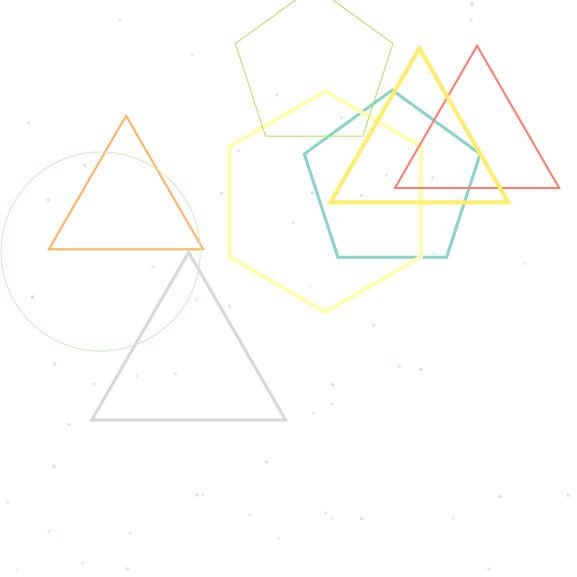[{"shape": "pentagon", "thickness": 1.5, "radius": 0.8, "center": [0.679, 0.683]}, {"shape": "hexagon", "thickness": 2, "radius": 0.96, "center": [0.563, 0.65]}, {"shape": "triangle", "thickness": 1, "radius": 0.82, "center": [0.826, 0.756]}, {"shape": "triangle", "thickness": 1, "radius": 0.77, "center": [0.218, 0.645]}, {"shape": "pentagon", "thickness": 0.5, "radius": 0.72, "center": [0.544, 0.879]}, {"shape": "triangle", "thickness": 1.5, "radius": 0.97, "center": [0.327, 0.369]}, {"shape": "circle", "thickness": 0.5, "radius": 0.86, "center": [0.174, 0.564]}, {"shape": "triangle", "thickness": 2, "radius": 0.89, "center": [0.726, 0.738]}]